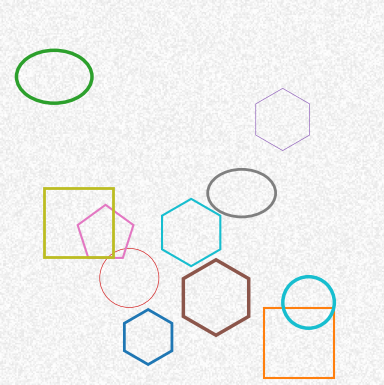[{"shape": "hexagon", "thickness": 2, "radius": 0.36, "center": [0.385, 0.125]}, {"shape": "square", "thickness": 1.5, "radius": 0.46, "center": [0.776, 0.109]}, {"shape": "oval", "thickness": 2.5, "radius": 0.49, "center": [0.141, 0.801]}, {"shape": "circle", "thickness": 0.5, "radius": 0.38, "center": [0.336, 0.278]}, {"shape": "hexagon", "thickness": 0.5, "radius": 0.4, "center": [0.734, 0.69]}, {"shape": "hexagon", "thickness": 2.5, "radius": 0.49, "center": [0.561, 0.227]}, {"shape": "pentagon", "thickness": 1.5, "radius": 0.38, "center": [0.274, 0.392]}, {"shape": "oval", "thickness": 2, "radius": 0.44, "center": [0.628, 0.498]}, {"shape": "square", "thickness": 2, "radius": 0.45, "center": [0.203, 0.422]}, {"shape": "hexagon", "thickness": 1.5, "radius": 0.44, "center": [0.497, 0.396]}, {"shape": "circle", "thickness": 2.5, "radius": 0.33, "center": [0.802, 0.214]}]